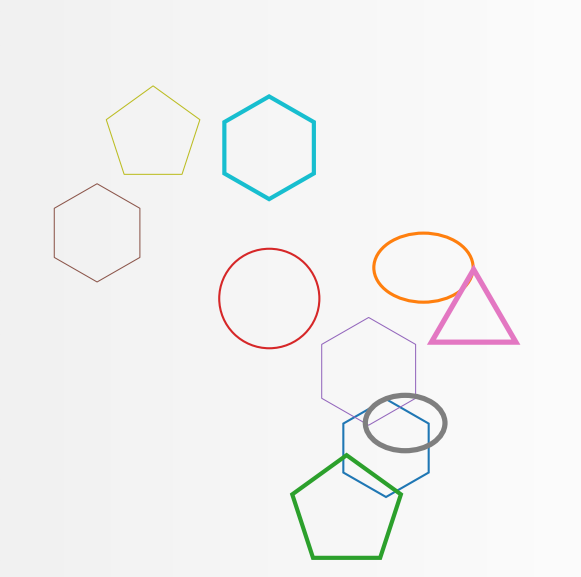[{"shape": "hexagon", "thickness": 1, "radius": 0.42, "center": [0.664, 0.223]}, {"shape": "oval", "thickness": 1.5, "radius": 0.43, "center": [0.729, 0.536]}, {"shape": "pentagon", "thickness": 2, "radius": 0.49, "center": [0.596, 0.113]}, {"shape": "circle", "thickness": 1, "radius": 0.43, "center": [0.463, 0.482]}, {"shape": "hexagon", "thickness": 0.5, "radius": 0.47, "center": [0.634, 0.356]}, {"shape": "hexagon", "thickness": 0.5, "radius": 0.43, "center": [0.167, 0.596]}, {"shape": "triangle", "thickness": 2.5, "radius": 0.42, "center": [0.815, 0.449]}, {"shape": "oval", "thickness": 2.5, "radius": 0.34, "center": [0.697, 0.267]}, {"shape": "pentagon", "thickness": 0.5, "radius": 0.42, "center": [0.263, 0.766]}, {"shape": "hexagon", "thickness": 2, "radius": 0.44, "center": [0.463, 0.743]}]